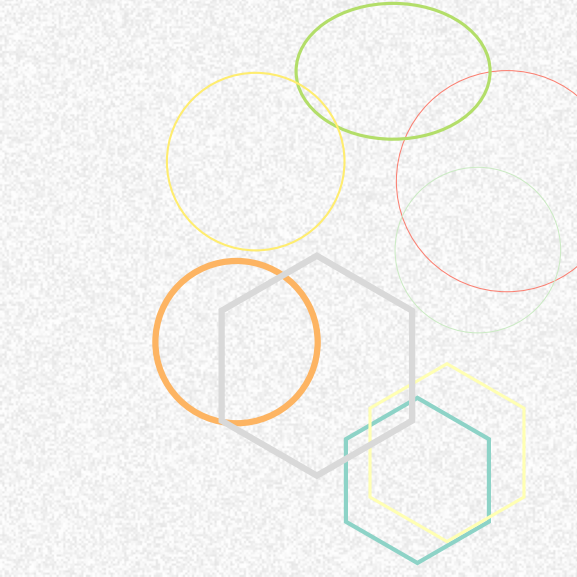[{"shape": "hexagon", "thickness": 2, "radius": 0.71, "center": [0.723, 0.167]}, {"shape": "hexagon", "thickness": 1.5, "radius": 0.77, "center": [0.774, 0.215]}, {"shape": "circle", "thickness": 0.5, "radius": 0.96, "center": [0.878, 0.685]}, {"shape": "circle", "thickness": 3, "radius": 0.7, "center": [0.41, 0.407]}, {"shape": "oval", "thickness": 1.5, "radius": 0.84, "center": [0.681, 0.876]}, {"shape": "hexagon", "thickness": 3, "radius": 0.95, "center": [0.549, 0.366]}, {"shape": "circle", "thickness": 0.5, "radius": 0.72, "center": [0.827, 0.566]}, {"shape": "circle", "thickness": 1, "radius": 0.77, "center": [0.443, 0.719]}]